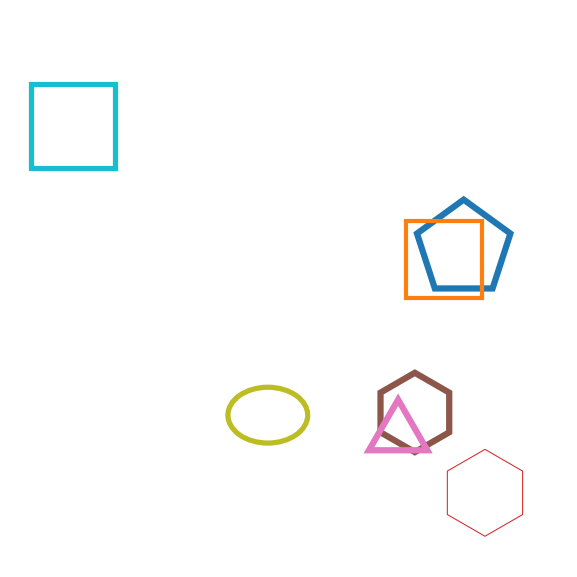[{"shape": "pentagon", "thickness": 3, "radius": 0.43, "center": [0.803, 0.568]}, {"shape": "square", "thickness": 2, "radius": 0.33, "center": [0.769, 0.549]}, {"shape": "hexagon", "thickness": 0.5, "radius": 0.38, "center": [0.84, 0.146]}, {"shape": "hexagon", "thickness": 3, "radius": 0.34, "center": [0.718, 0.285]}, {"shape": "triangle", "thickness": 3, "radius": 0.29, "center": [0.689, 0.249]}, {"shape": "oval", "thickness": 2.5, "radius": 0.35, "center": [0.464, 0.28]}, {"shape": "square", "thickness": 2.5, "radius": 0.36, "center": [0.126, 0.782]}]